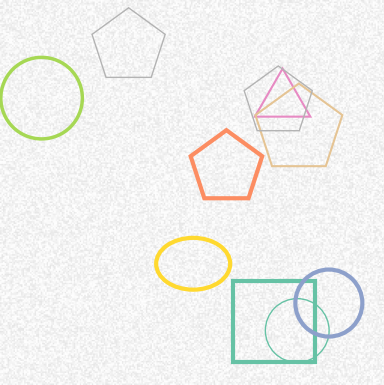[{"shape": "square", "thickness": 3, "radius": 0.53, "center": [0.712, 0.165]}, {"shape": "circle", "thickness": 1, "radius": 0.41, "center": [0.772, 0.142]}, {"shape": "pentagon", "thickness": 3, "radius": 0.49, "center": [0.588, 0.564]}, {"shape": "circle", "thickness": 3, "radius": 0.44, "center": [0.854, 0.213]}, {"shape": "triangle", "thickness": 1.5, "radius": 0.42, "center": [0.734, 0.739]}, {"shape": "circle", "thickness": 2.5, "radius": 0.53, "center": [0.108, 0.745]}, {"shape": "oval", "thickness": 3, "radius": 0.48, "center": [0.502, 0.315]}, {"shape": "pentagon", "thickness": 1.5, "radius": 0.59, "center": [0.776, 0.664]}, {"shape": "pentagon", "thickness": 1, "radius": 0.47, "center": [0.723, 0.736]}, {"shape": "pentagon", "thickness": 1, "radius": 0.5, "center": [0.334, 0.88]}]